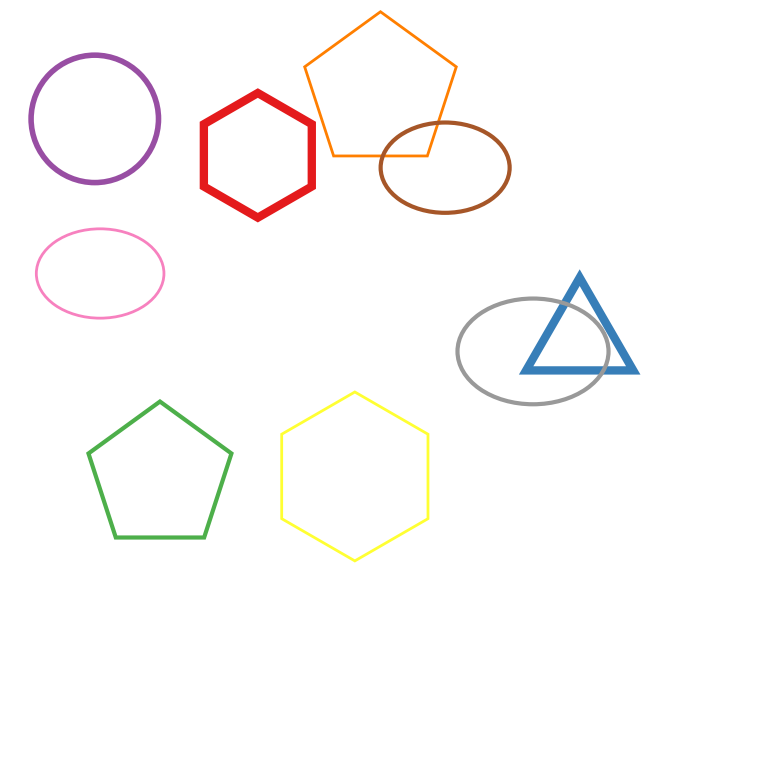[{"shape": "hexagon", "thickness": 3, "radius": 0.4, "center": [0.335, 0.798]}, {"shape": "triangle", "thickness": 3, "radius": 0.4, "center": [0.753, 0.559]}, {"shape": "pentagon", "thickness": 1.5, "radius": 0.49, "center": [0.208, 0.381]}, {"shape": "circle", "thickness": 2, "radius": 0.41, "center": [0.123, 0.846]}, {"shape": "pentagon", "thickness": 1, "radius": 0.52, "center": [0.494, 0.881]}, {"shape": "hexagon", "thickness": 1, "radius": 0.55, "center": [0.461, 0.381]}, {"shape": "oval", "thickness": 1.5, "radius": 0.42, "center": [0.578, 0.782]}, {"shape": "oval", "thickness": 1, "radius": 0.41, "center": [0.13, 0.645]}, {"shape": "oval", "thickness": 1.5, "radius": 0.49, "center": [0.692, 0.544]}]